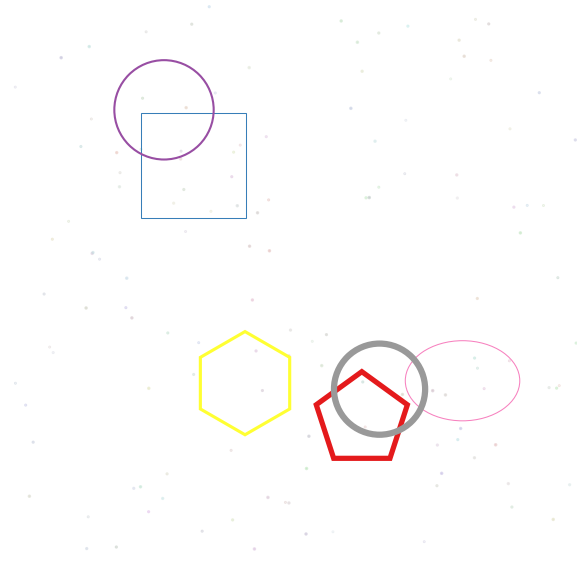[{"shape": "pentagon", "thickness": 2.5, "radius": 0.41, "center": [0.627, 0.273]}, {"shape": "square", "thickness": 0.5, "radius": 0.45, "center": [0.335, 0.712]}, {"shape": "circle", "thickness": 1, "radius": 0.43, "center": [0.284, 0.809]}, {"shape": "hexagon", "thickness": 1.5, "radius": 0.45, "center": [0.424, 0.336]}, {"shape": "oval", "thickness": 0.5, "radius": 0.5, "center": [0.801, 0.34]}, {"shape": "circle", "thickness": 3, "radius": 0.39, "center": [0.657, 0.325]}]